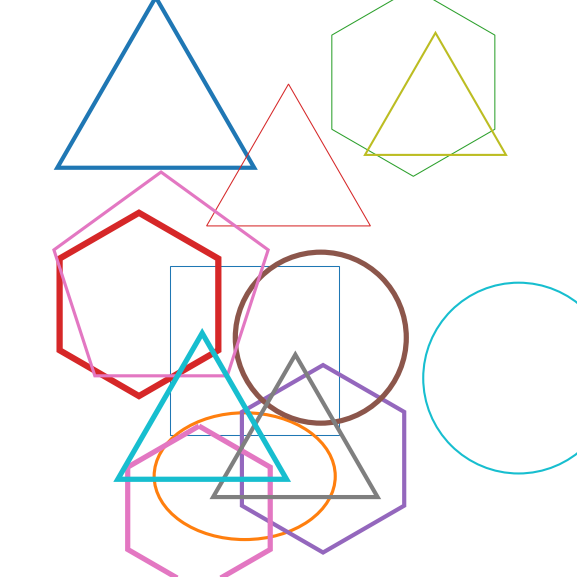[{"shape": "triangle", "thickness": 2, "radius": 0.98, "center": [0.27, 0.807]}, {"shape": "square", "thickness": 0.5, "radius": 0.73, "center": [0.441, 0.392]}, {"shape": "oval", "thickness": 1.5, "radius": 0.78, "center": [0.424, 0.175]}, {"shape": "hexagon", "thickness": 0.5, "radius": 0.81, "center": [0.716, 0.857]}, {"shape": "hexagon", "thickness": 3, "radius": 0.79, "center": [0.241, 0.472]}, {"shape": "triangle", "thickness": 0.5, "radius": 0.82, "center": [0.5, 0.69]}, {"shape": "hexagon", "thickness": 2, "radius": 0.81, "center": [0.559, 0.205]}, {"shape": "circle", "thickness": 2.5, "radius": 0.74, "center": [0.556, 0.414]}, {"shape": "hexagon", "thickness": 2.5, "radius": 0.71, "center": [0.345, 0.119]}, {"shape": "pentagon", "thickness": 1.5, "radius": 0.98, "center": [0.279, 0.506]}, {"shape": "triangle", "thickness": 2, "radius": 0.82, "center": [0.511, 0.221]}, {"shape": "triangle", "thickness": 1, "radius": 0.7, "center": [0.754, 0.801]}, {"shape": "triangle", "thickness": 2.5, "radius": 0.84, "center": [0.35, 0.254]}, {"shape": "circle", "thickness": 1, "radius": 0.83, "center": [0.898, 0.344]}]